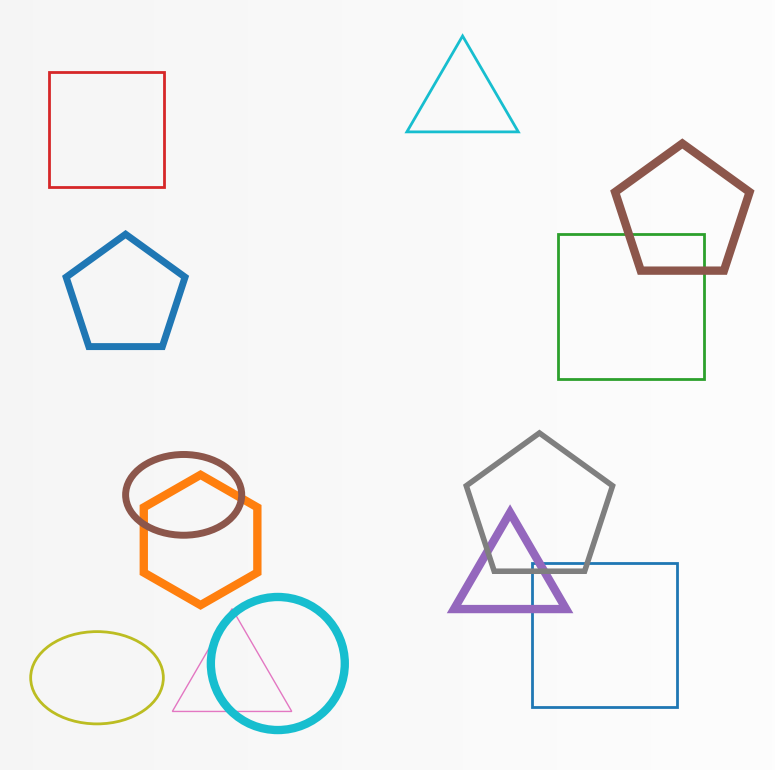[{"shape": "pentagon", "thickness": 2.5, "radius": 0.4, "center": [0.162, 0.615]}, {"shape": "square", "thickness": 1, "radius": 0.47, "center": [0.78, 0.175]}, {"shape": "hexagon", "thickness": 3, "radius": 0.42, "center": [0.259, 0.299]}, {"shape": "square", "thickness": 1, "radius": 0.47, "center": [0.815, 0.602]}, {"shape": "square", "thickness": 1, "radius": 0.37, "center": [0.137, 0.832]}, {"shape": "triangle", "thickness": 3, "radius": 0.42, "center": [0.658, 0.251]}, {"shape": "oval", "thickness": 2.5, "radius": 0.37, "center": [0.237, 0.357]}, {"shape": "pentagon", "thickness": 3, "radius": 0.46, "center": [0.88, 0.722]}, {"shape": "triangle", "thickness": 0.5, "radius": 0.44, "center": [0.299, 0.121]}, {"shape": "pentagon", "thickness": 2, "radius": 0.5, "center": [0.696, 0.338]}, {"shape": "oval", "thickness": 1, "radius": 0.43, "center": [0.125, 0.12]}, {"shape": "circle", "thickness": 3, "radius": 0.43, "center": [0.358, 0.138]}, {"shape": "triangle", "thickness": 1, "radius": 0.42, "center": [0.597, 0.87]}]